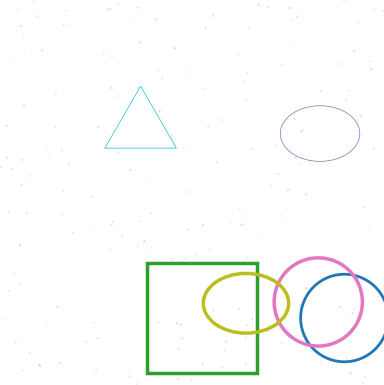[{"shape": "circle", "thickness": 2, "radius": 0.57, "center": [0.895, 0.174]}, {"shape": "square", "thickness": 2.5, "radius": 0.71, "center": [0.526, 0.173]}, {"shape": "oval", "thickness": 0.5, "radius": 0.52, "center": [0.831, 0.653]}, {"shape": "circle", "thickness": 2.5, "radius": 0.57, "center": [0.827, 0.216]}, {"shape": "oval", "thickness": 2.5, "radius": 0.55, "center": [0.639, 0.212]}, {"shape": "triangle", "thickness": 0.5, "radius": 0.54, "center": [0.365, 0.669]}]